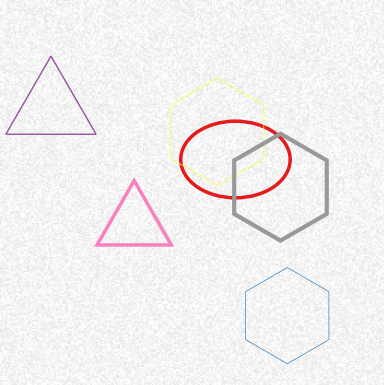[{"shape": "oval", "thickness": 2.5, "radius": 0.71, "center": [0.612, 0.586]}, {"shape": "hexagon", "thickness": 0.5, "radius": 0.62, "center": [0.746, 0.18]}, {"shape": "triangle", "thickness": 1, "radius": 0.68, "center": [0.132, 0.719]}, {"shape": "hexagon", "thickness": 0.5, "radius": 0.7, "center": [0.565, 0.658]}, {"shape": "triangle", "thickness": 2.5, "radius": 0.56, "center": [0.348, 0.419]}, {"shape": "hexagon", "thickness": 3, "radius": 0.69, "center": [0.729, 0.514]}]